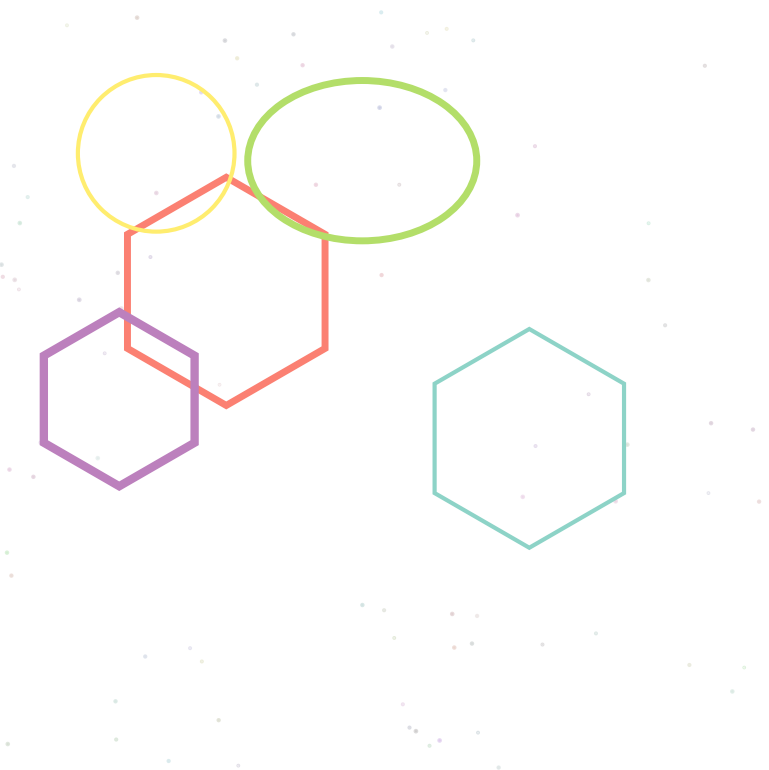[{"shape": "hexagon", "thickness": 1.5, "radius": 0.71, "center": [0.687, 0.431]}, {"shape": "hexagon", "thickness": 2.5, "radius": 0.74, "center": [0.294, 0.622]}, {"shape": "oval", "thickness": 2.5, "radius": 0.74, "center": [0.47, 0.791]}, {"shape": "hexagon", "thickness": 3, "radius": 0.57, "center": [0.155, 0.482]}, {"shape": "circle", "thickness": 1.5, "radius": 0.51, "center": [0.203, 0.801]}]